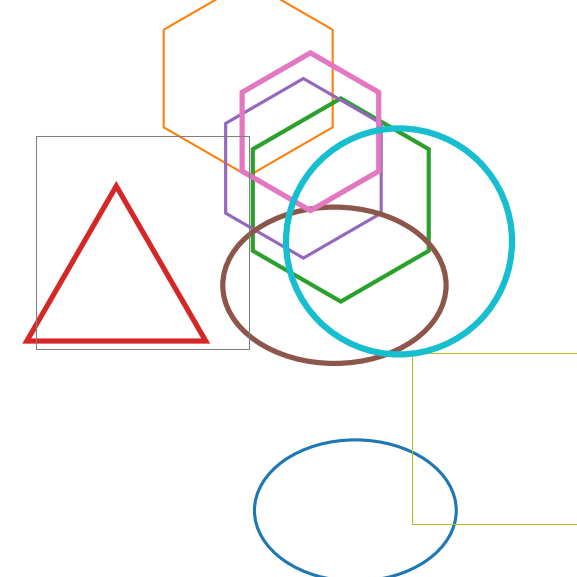[{"shape": "oval", "thickness": 1.5, "radius": 0.87, "center": [0.615, 0.115]}, {"shape": "hexagon", "thickness": 1, "radius": 0.84, "center": [0.43, 0.863]}, {"shape": "hexagon", "thickness": 2, "radius": 0.88, "center": [0.59, 0.653]}, {"shape": "triangle", "thickness": 2.5, "radius": 0.89, "center": [0.201, 0.498]}, {"shape": "hexagon", "thickness": 1.5, "radius": 0.78, "center": [0.525, 0.708]}, {"shape": "oval", "thickness": 2.5, "radius": 0.97, "center": [0.579, 0.505]}, {"shape": "hexagon", "thickness": 2.5, "radius": 0.68, "center": [0.538, 0.771]}, {"shape": "square", "thickness": 0.5, "radius": 0.92, "center": [0.246, 0.579]}, {"shape": "square", "thickness": 0.5, "radius": 0.74, "center": [0.861, 0.24]}, {"shape": "circle", "thickness": 3, "radius": 0.98, "center": [0.691, 0.581]}]